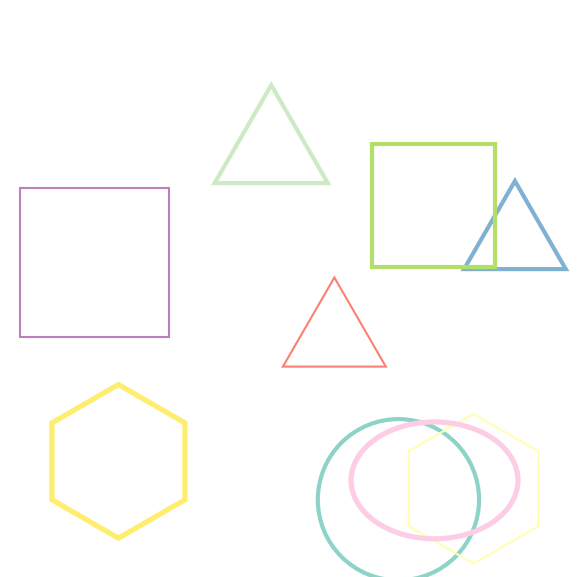[{"shape": "circle", "thickness": 2, "radius": 0.7, "center": [0.69, 0.134]}, {"shape": "hexagon", "thickness": 1, "radius": 0.65, "center": [0.82, 0.153]}, {"shape": "triangle", "thickness": 1, "radius": 0.51, "center": [0.579, 0.416]}, {"shape": "triangle", "thickness": 2, "radius": 0.51, "center": [0.892, 0.584]}, {"shape": "square", "thickness": 2, "radius": 0.53, "center": [0.751, 0.644]}, {"shape": "oval", "thickness": 2.5, "radius": 0.72, "center": [0.752, 0.167]}, {"shape": "square", "thickness": 1, "radius": 0.65, "center": [0.164, 0.545]}, {"shape": "triangle", "thickness": 2, "radius": 0.57, "center": [0.47, 0.739]}, {"shape": "hexagon", "thickness": 2.5, "radius": 0.67, "center": [0.205, 0.2]}]